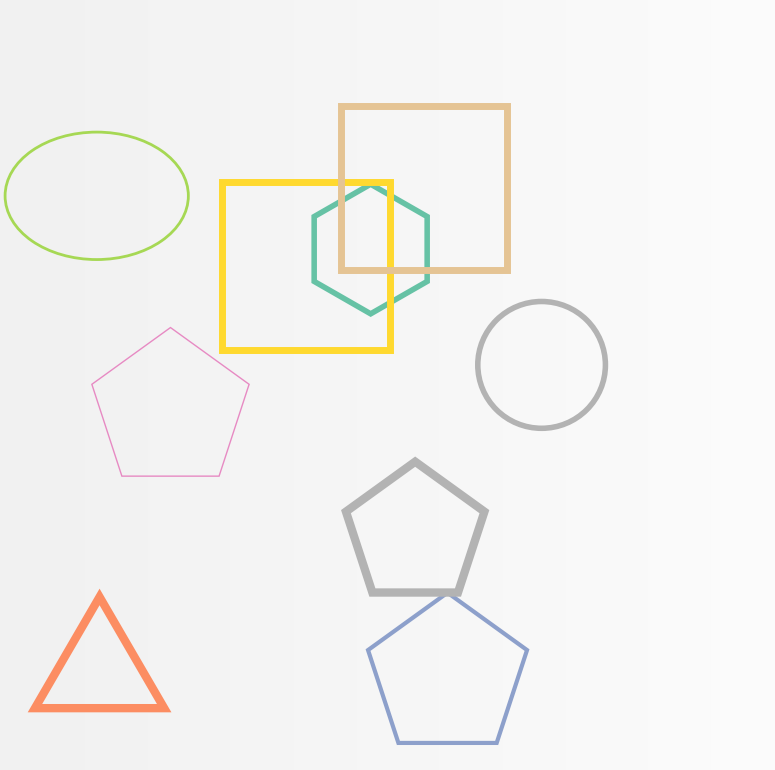[{"shape": "hexagon", "thickness": 2, "radius": 0.42, "center": [0.478, 0.677]}, {"shape": "triangle", "thickness": 3, "radius": 0.48, "center": [0.128, 0.128]}, {"shape": "pentagon", "thickness": 1.5, "radius": 0.54, "center": [0.577, 0.122]}, {"shape": "pentagon", "thickness": 0.5, "radius": 0.53, "center": [0.22, 0.468]}, {"shape": "oval", "thickness": 1, "radius": 0.59, "center": [0.125, 0.746]}, {"shape": "square", "thickness": 2.5, "radius": 0.54, "center": [0.395, 0.654]}, {"shape": "square", "thickness": 2.5, "radius": 0.53, "center": [0.547, 0.756]}, {"shape": "circle", "thickness": 2, "radius": 0.41, "center": [0.699, 0.526]}, {"shape": "pentagon", "thickness": 3, "radius": 0.47, "center": [0.536, 0.306]}]